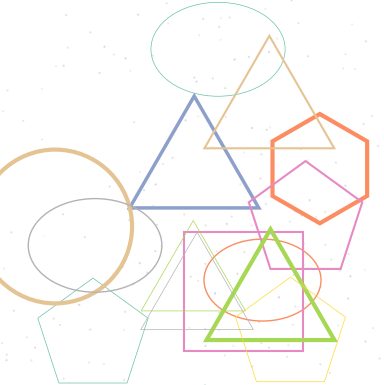[{"shape": "pentagon", "thickness": 0.5, "radius": 0.75, "center": [0.241, 0.127]}, {"shape": "oval", "thickness": 0.5, "radius": 0.87, "center": [0.566, 0.872]}, {"shape": "hexagon", "thickness": 3, "radius": 0.71, "center": [0.831, 0.562]}, {"shape": "oval", "thickness": 1, "radius": 0.76, "center": [0.682, 0.273]}, {"shape": "triangle", "thickness": 2.5, "radius": 0.97, "center": [0.504, 0.557]}, {"shape": "square", "thickness": 1.5, "radius": 0.77, "center": [0.633, 0.242]}, {"shape": "pentagon", "thickness": 1.5, "radius": 0.77, "center": [0.794, 0.427]}, {"shape": "triangle", "thickness": 3, "radius": 0.96, "center": [0.703, 0.213]}, {"shape": "triangle", "thickness": 0.5, "radius": 0.78, "center": [0.502, 0.271]}, {"shape": "pentagon", "thickness": 0.5, "radius": 0.75, "center": [0.754, 0.13]}, {"shape": "circle", "thickness": 3, "radius": 1.0, "center": [0.143, 0.412]}, {"shape": "triangle", "thickness": 1.5, "radius": 0.97, "center": [0.7, 0.712]}, {"shape": "oval", "thickness": 1, "radius": 0.87, "center": [0.247, 0.363]}, {"shape": "triangle", "thickness": 0.5, "radius": 0.84, "center": [0.512, 0.228]}]